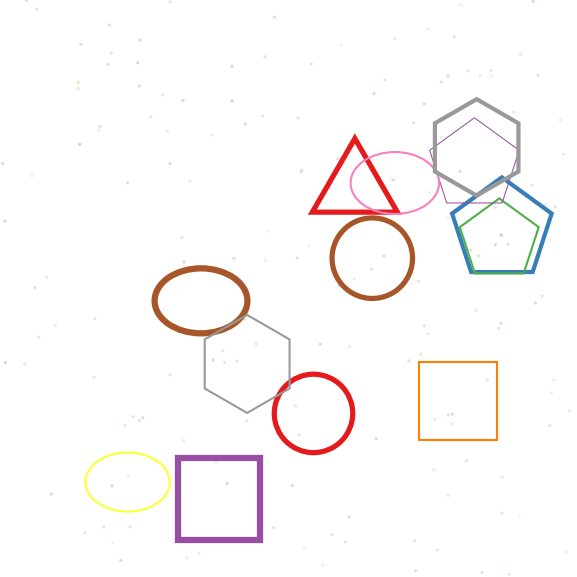[{"shape": "circle", "thickness": 2.5, "radius": 0.34, "center": [0.543, 0.283]}, {"shape": "triangle", "thickness": 2.5, "radius": 0.43, "center": [0.614, 0.674]}, {"shape": "pentagon", "thickness": 2, "radius": 0.45, "center": [0.869, 0.601]}, {"shape": "pentagon", "thickness": 1, "radius": 0.36, "center": [0.865, 0.584]}, {"shape": "square", "thickness": 3, "radius": 0.36, "center": [0.38, 0.135]}, {"shape": "pentagon", "thickness": 0.5, "radius": 0.41, "center": [0.822, 0.714]}, {"shape": "square", "thickness": 1, "radius": 0.34, "center": [0.794, 0.304]}, {"shape": "oval", "thickness": 1, "radius": 0.37, "center": [0.221, 0.164]}, {"shape": "circle", "thickness": 2.5, "radius": 0.35, "center": [0.645, 0.552]}, {"shape": "oval", "thickness": 3, "radius": 0.4, "center": [0.348, 0.478]}, {"shape": "oval", "thickness": 1, "radius": 0.38, "center": [0.684, 0.682]}, {"shape": "hexagon", "thickness": 2, "radius": 0.42, "center": [0.825, 0.744]}, {"shape": "hexagon", "thickness": 1, "radius": 0.42, "center": [0.428, 0.369]}]